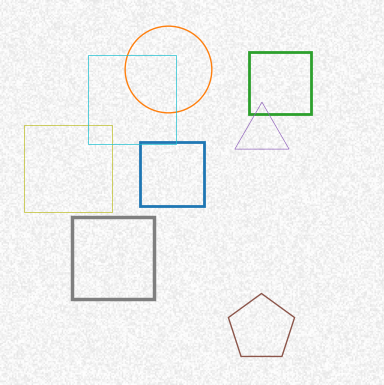[{"shape": "square", "thickness": 2, "radius": 0.42, "center": [0.448, 0.548]}, {"shape": "circle", "thickness": 1, "radius": 0.56, "center": [0.438, 0.819]}, {"shape": "square", "thickness": 2, "radius": 0.4, "center": [0.728, 0.784]}, {"shape": "triangle", "thickness": 0.5, "radius": 0.41, "center": [0.68, 0.653]}, {"shape": "pentagon", "thickness": 1, "radius": 0.45, "center": [0.679, 0.147]}, {"shape": "square", "thickness": 2.5, "radius": 0.54, "center": [0.294, 0.33]}, {"shape": "square", "thickness": 0.5, "radius": 0.57, "center": [0.177, 0.562]}, {"shape": "square", "thickness": 0.5, "radius": 0.57, "center": [0.343, 0.742]}]